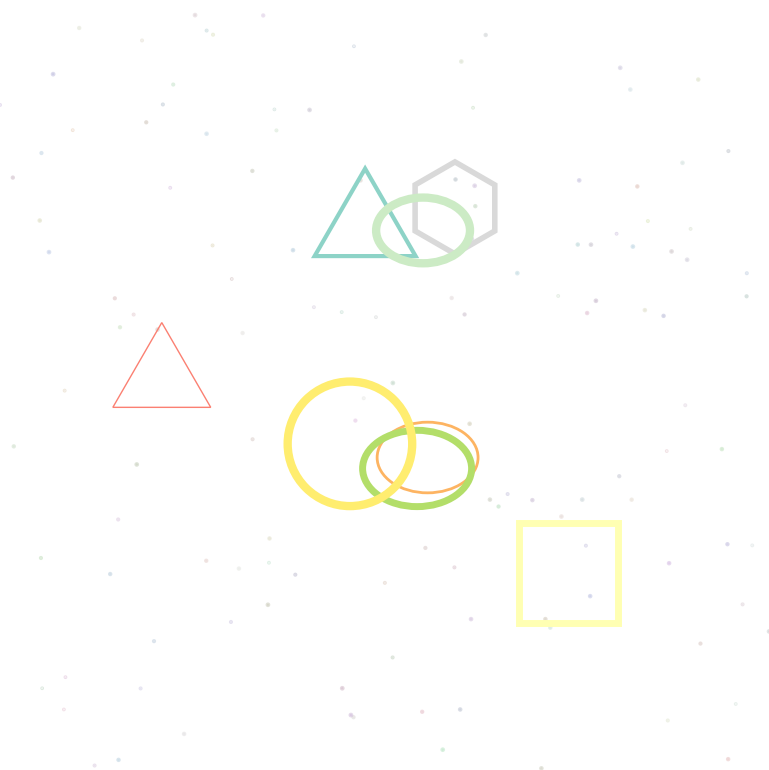[{"shape": "triangle", "thickness": 1.5, "radius": 0.38, "center": [0.474, 0.705]}, {"shape": "square", "thickness": 2.5, "radius": 0.32, "center": [0.738, 0.256]}, {"shape": "triangle", "thickness": 0.5, "radius": 0.37, "center": [0.21, 0.508]}, {"shape": "oval", "thickness": 1, "radius": 0.33, "center": [0.555, 0.406]}, {"shape": "oval", "thickness": 2.5, "radius": 0.35, "center": [0.542, 0.392]}, {"shape": "hexagon", "thickness": 2, "radius": 0.3, "center": [0.591, 0.73]}, {"shape": "oval", "thickness": 3, "radius": 0.3, "center": [0.549, 0.701]}, {"shape": "circle", "thickness": 3, "radius": 0.4, "center": [0.454, 0.424]}]